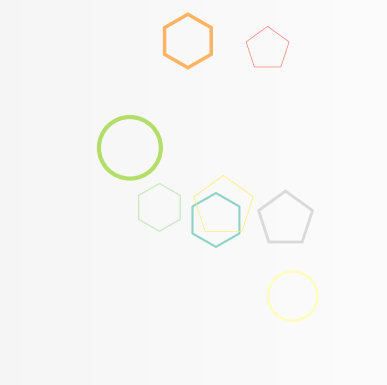[{"shape": "hexagon", "thickness": 1.5, "radius": 0.35, "center": [0.557, 0.429]}, {"shape": "circle", "thickness": 1.5, "radius": 0.32, "center": [0.755, 0.231]}, {"shape": "pentagon", "thickness": 0.5, "radius": 0.29, "center": [0.691, 0.873]}, {"shape": "hexagon", "thickness": 2.5, "radius": 0.35, "center": [0.485, 0.894]}, {"shape": "circle", "thickness": 3, "radius": 0.4, "center": [0.335, 0.616]}, {"shape": "pentagon", "thickness": 2, "radius": 0.37, "center": [0.737, 0.431]}, {"shape": "hexagon", "thickness": 1, "radius": 0.31, "center": [0.411, 0.461]}, {"shape": "pentagon", "thickness": 0.5, "radius": 0.4, "center": [0.577, 0.464]}]